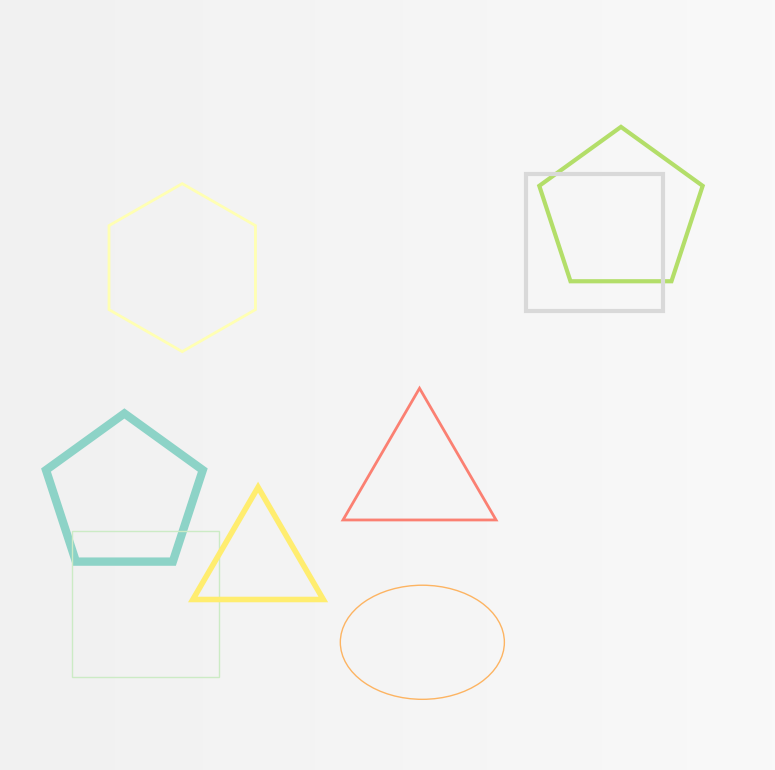[{"shape": "pentagon", "thickness": 3, "radius": 0.53, "center": [0.161, 0.357]}, {"shape": "hexagon", "thickness": 1, "radius": 0.55, "center": [0.235, 0.652]}, {"shape": "triangle", "thickness": 1, "radius": 0.57, "center": [0.541, 0.382]}, {"shape": "oval", "thickness": 0.5, "radius": 0.53, "center": [0.545, 0.166]}, {"shape": "pentagon", "thickness": 1.5, "radius": 0.55, "center": [0.801, 0.724]}, {"shape": "square", "thickness": 1.5, "radius": 0.44, "center": [0.767, 0.686]}, {"shape": "square", "thickness": 0.5, "radius": 0.47, "center": [0.187, 0.216]}, {"shape": "triangle", "thickness": 2, "radius": 0.49, "center": [0.333, 0.27]}]